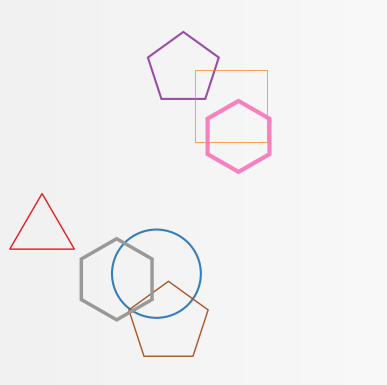[{"shape": "triangle", "thickness": 1, "radius": 0.48, "center": [0.109, 0.401]}, {"shape": "circle", "thickness": 1.5, "radius": 0.57, "center": [0.404, 0.289]}, {"shape": "pentagon", "thickness": 1.5, "radius": 0.48, "center": [0.473, 0.821]}, {"shape": "square", "thickness": 0.5, "radius": 0.46, "center": [0.596, 0.725]}, {"shape": "pentagon", "thickness": 1, "radius": 0.54, "center": [0.435, 0.162]}, {"shape": "hexagon", "thickness": 3, "radius": 0.46, "center": [0.616, 0.646]}, {"shape": "hexagon", "thickness": 2.5, "radius": 0.53, "center": [0.301, 0.275]}]